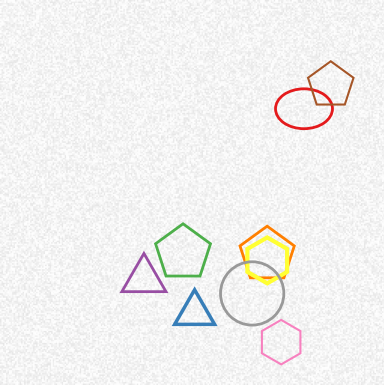[{"shape": "oval", "thickness": 2, "radius": 0.37, "center": [0.79, 0.718]}, {"shape": "triangle", "thickness": 2.5, "radius": 0.3, "center": [0.506, 0.187]}, {"shape": "pentagon", "thickness": 2, "radius": 0.38, "center": [0.475, 0.344]}, {"shape": "triangle", "thickness": 2, "radius": 0.33, "center": [0.374, 0.276]}, {"shape": "pentagon", "thickness": 2, "radius": 0.37, "center": [0.694, 0.338]}, {"shape": "hexagon", "thickness": 3, "radius": 0.3, "center": [0.694, 0.324]}, {"shape": "pentagon", "thickness": 1.5, "radius": 0.31, "center": [0.859, 0.779]}, {"shape": "hexagon", "thickness": 1.5, "radius": 0.29, "center": [0.73, 0.111]}, {"shape": "circle", "thickness": 2, "radius": 0.41, "center": [0.655, 0.238]}]